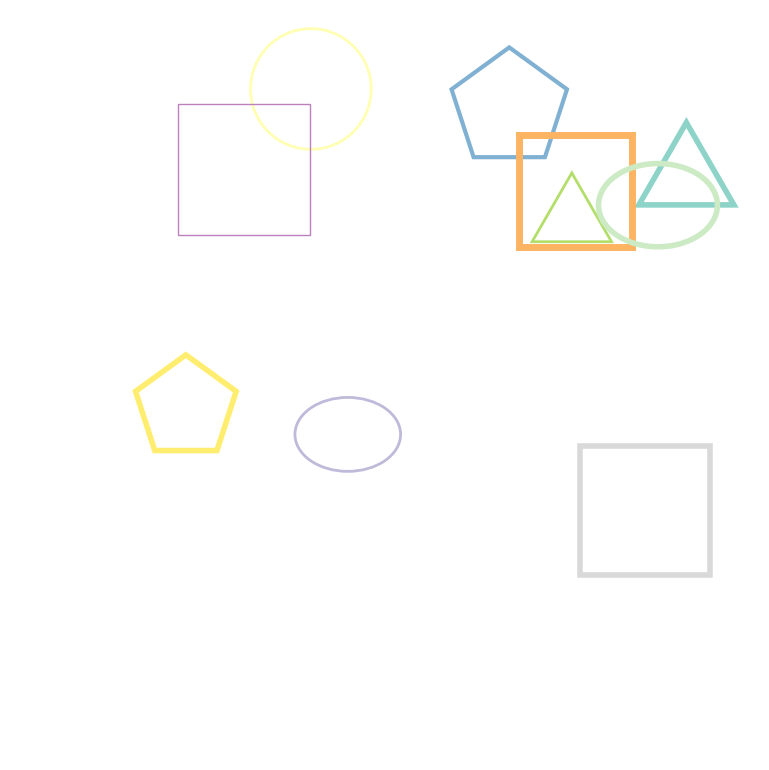[{"shape": "triangle", "thickness": 2, "radius": 0.36, "center": [0.891, 0.77]}, {"shape": "circle", "thickness": 1, "radius": 0.39, "center": [0.404, 0.884]}, {"shape": "oval", "thickness": 1, "radius": 0.34, "center": [0.452, 0.436]}, {"shape": "pentagon", "thickness": 1.5, "radius": 0.39, "center": [0.661, 0.86]}, {"shape": "square", "thickness": 2.5, "radius": 0.37, "center": [0.747, 0.752]}, {"shape": "triangle", "thickness": 1, "radius": 0.3, "center": [0.743, 0.716]}, {"shape": "square", "thickness": 2, "radius": 0.42, "center": [0.838, 0.337]}, {"shape": "square", "thickness": 0.5, "radius": 0.43, "center": [0.317, 0.78]}, {"shape": "oval", "thickness": 2, "radius": 0.39, "center": [0.854, 0.734]}, {"shape": "pentagon", "thickness": 2, "radius": 0.34, "center": [0.241, 0.47]}]